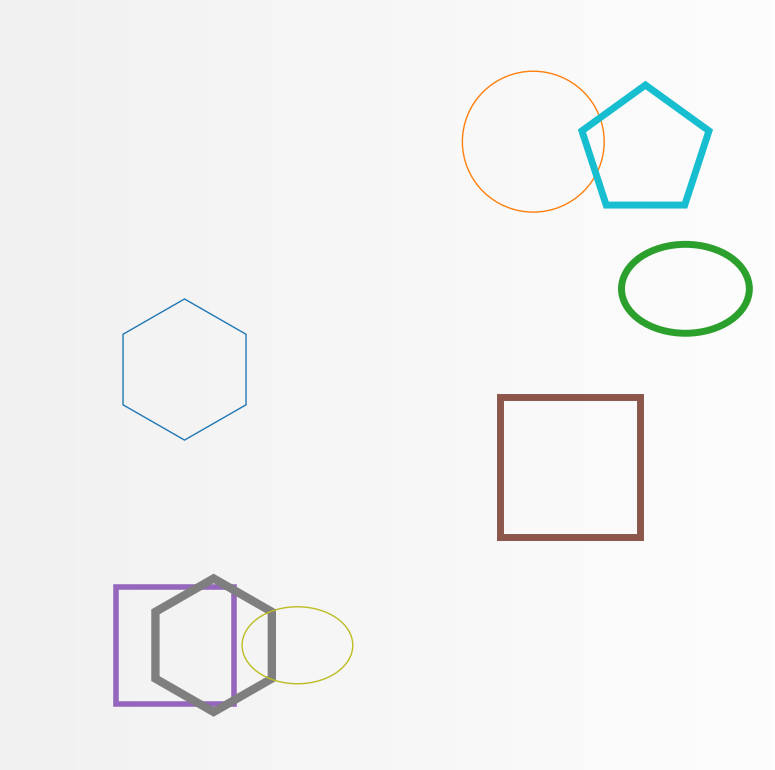[{"shape": "hexagon", "thickness": 0.5, "radius": 0.46, "center": [0.238, 0.52]}, {"shape": "circle", "thickness": 0.5, "radius": 0.46, "center": [0.688, 0.816]}, {"shape": "oval", "thickness": 2.5, "radius": 0.41, "center": [0.884, 0.625]}, {"shape": "square", "thickness": 2, "radius": 0.38, "center": [0.225, 0.162]}, {"shape": "square", "thickness": 2.5, "radius": 0.45, "center": [0.736, 0.394]}, {"shape": "hexagon", "thickness": 3, "radius": 0.43, "center": [0.276, 0.162]}, {"shape": "oval", "thickness": 0.5, "radius": 0.36, "center": [0.384, 0.162]}, {"shape": "pentagon", "thickness": 2.5, "radius": 0.43, "center": [0.833, 0.803]}]